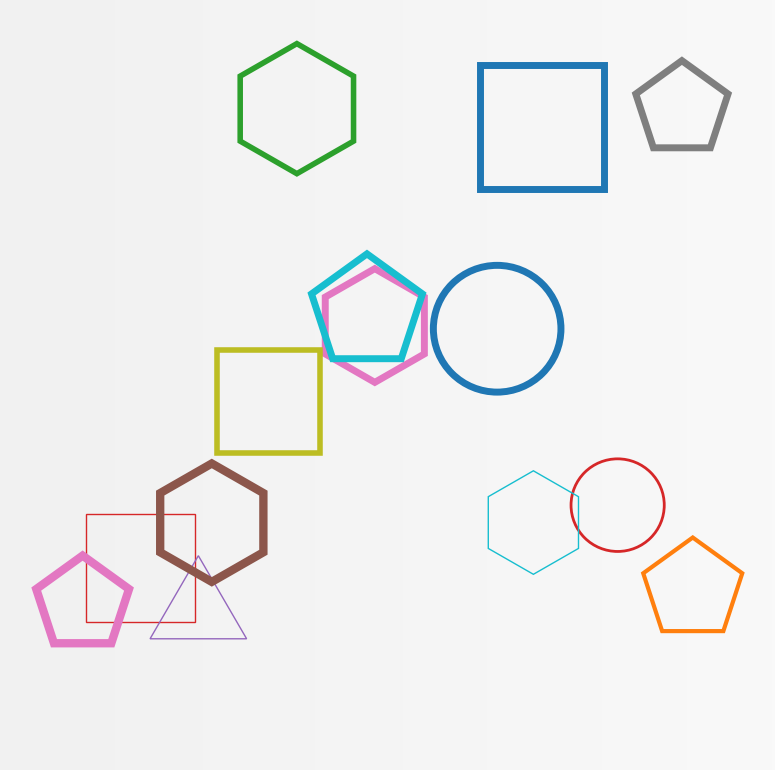[{"shape": "square", "thickness": 2.5, "radius": 0.4, "center": [0.7, 0.835]}, {"shape": "circle", "thickness": 2.5, "radius": 0.41, "center": [0.641, 0.573]}, {"shape": "pentagon", "thickness": 1.5, "radius": 0.34, "center": [0.894, 0.235]}, {"shape": "hexagon", "thickness": 2, "radius": 0.42, "center": [0.383, 0.859]}, {"shape": "circle", "thickness": 1, "radius": 0.3, "center": [0.797, 0.344]}, {"shape": "square", "thickness": 0.5, "radius": 0.35, "center": [0.181, 0.263]}, {"shape": "triangle", "thickness": 0.5, "radius": 0.36, "center": [0.256, 0.206]}, {"shape": "hexagon", "thickness": 3, "radius": 0.38, "center": [0.273, 0.321]}, {"shape": "pentagon", "thickness": 3, "radius": 0.31, "center": [0.107, 0.216]}, {"shape": "hexagon", "thickness": 2.5, "radius": 0.37, "center": [0.484, 0.577]}, {"shape": "pentagon", "thickness": 2.5, "radius": 0.31, "center": [0.88, 0.859]}, {"shape": "square", "thickness": 2, "radius": 0.33, "center": [0.347, 0.479]}, {"shape": "hexagon", "thickness": 0.5, "radius": 0.34, "center": [0.688, 0.321]}, {"shape": "pentagon", "thickness": 2.5, "radius": 0.38, "center": [0.474, 0.595]}]